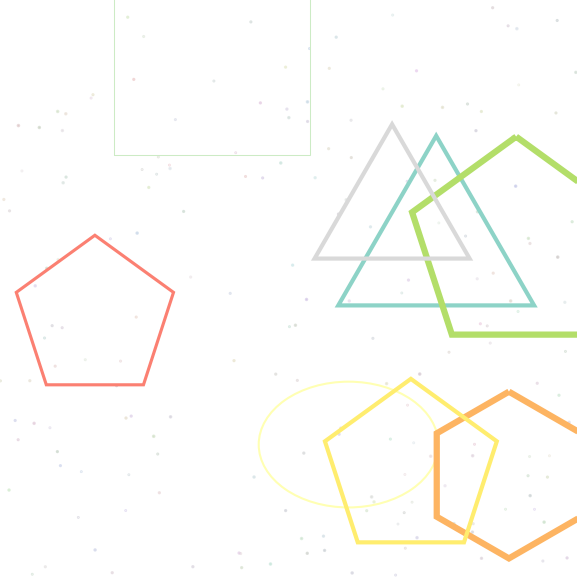[{"shape": "triangle", "thickness": 2, "radius": 0.98, "center": [0.755, 0.568]}, {"shape": "oval", "thickness": 1, "radius": 0.78, "center": [0.604, 0.229]}, {"shape": "pentagon", "thickness": 1.5, "radius": 0.72, "center": [0.164, 0.449]}, {"shape": "hexagon", "thickness": 3, "radius": 0.72, "center": [0.881, 0.177]}, {"shape": "pentagon", "thickness": 3, "radius": 0.95, "center": [0.894, 0.573]}, {"shape": "triangle", "thickness": 2, "radius": 0.77, "center": [0.679, 0.629]}, {"shape": "square", "thickness": 0.5, "radius": 0.85, "center": [0.367, 0.9]}, {"shape": "pentagon", "thickness": 2, "radius": 0.78, "center": [0.711, 0.187]}]